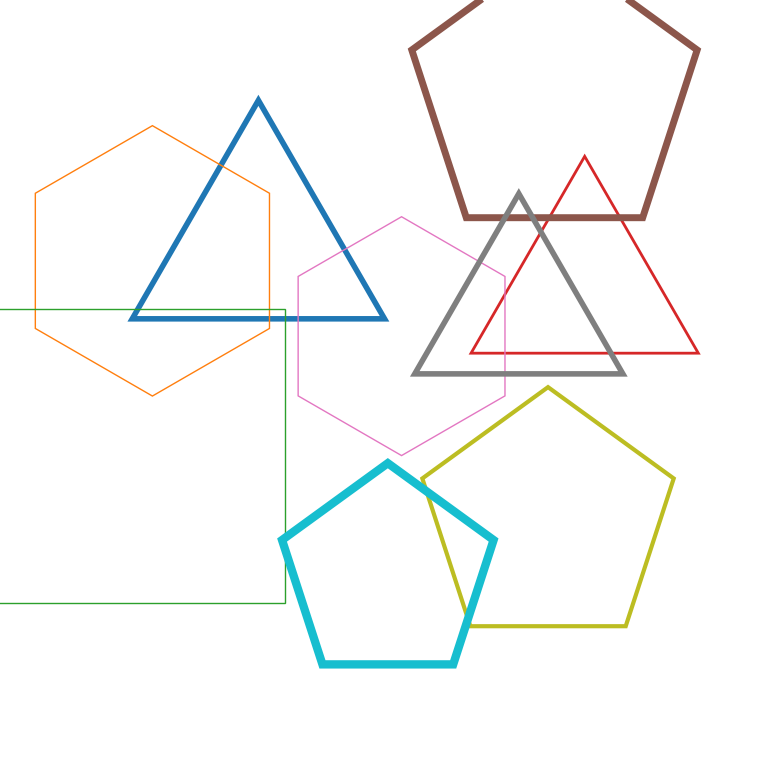[{"shape": "triangle", "thickness": 2, "radius": 0.95, "center": [0.336, 0.681]}, {"shape": "hexagon", "thickness": 0.5, "radius": 0.88, "center": [0.198, 0.661]}, {"shape": "square", "thickness": 0.5, "radius": 0.96, "center": [0.179, 0.408]}, {"shape": "triangle", "thickness": 1, "radius": 0.85, "center": [0.759, 0.627]}, {"shape": "pentagon", "thickness": 2.5, "radius": 0.97, "center": [0.72, 0.875]}, {"shape": "hexagon", "thickness": 0.5, "radius": 0.78, "center": [0.522, 0.563]}, {"shape": "triangle", "thickness": 2, "radius": 0.78, "center": [0.674, 0.592]}, {"shape": "pentagon", "thickness": 1.5, "radius": 0.86, "center": [0.712, 0.326]}, {"shape": "pentagon", "thickness": 3, "radius": 0.72, "center": [0.504, 0.254]}]